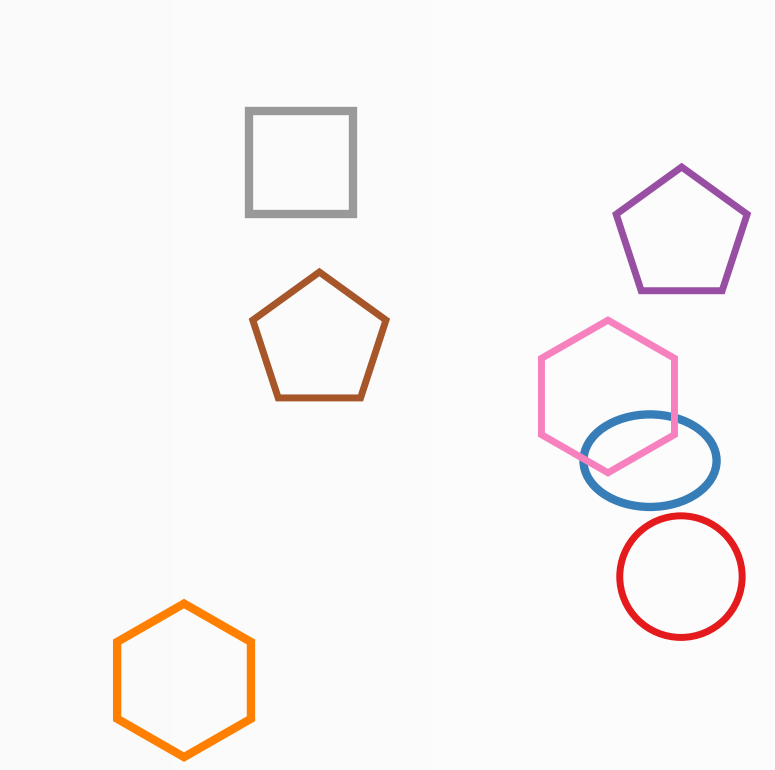[{"shape": "circle", "thickness": 2.5, "radius": 0.39, "center": [0.879, 0.251]}, {"shape": "oval", "thickness": 3, "radius": 0.43, "center": [0.839, 0.402]}, {"shape": "pentagon", "thickness": 2.5, "radius": 0.44, "center": [0.88, 0.694]}, {"shape": "hexagon", "thickness": 3, "radius": 0.5, "center": [0.237, 0.116]}, {"shape": "pentagon", "thickness": 2.5, "radius": 0.45, "center": [0.412, 0.556]}, {"shape": "hexagon", "thickness": 2.5, "radius": 0.5, "center": [0.784, 0.485]}, {"shape": "square", "thickness": 3, "radius": 0.34, "center": [0.388, 0.789]}]